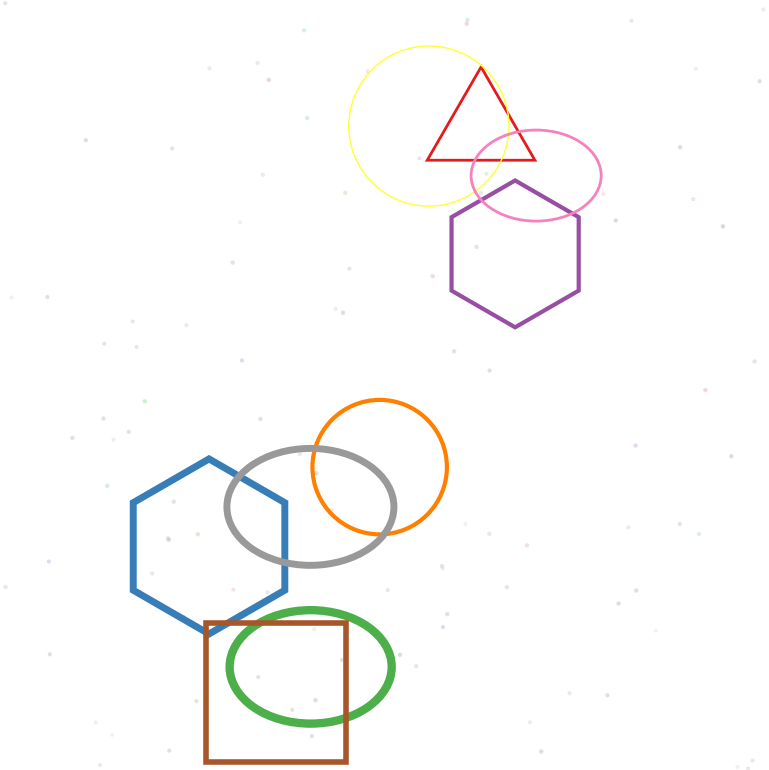[{"shape": "triangle", "thickness": 1, "radius": 0.4, "center": [0.625, 0.832]}, {"shape": "hexagon", "thickness": 2.5, "radius": 0.57, "center": [0.271, 0.29]}, {"shape": "oval", "thickness": 3, "radius": 0.53, "center": [0.403, 0.134]}, {"shape": "hexagon", "thickness": 1.5, "radius": 0.48, "center": [0.669, 0.67]}, {"shape": "circle", "thickness": 1.5, "radius": 0.44, "center": [0.493, 0.393]}, {"shape": "circle", "thickness": 0.5, "radius": 0.52, "center": [0.557, 0.836]}, {"shape": "square", "thickness": 2, "radius": 0.45, "center": [0.358, 0.101]}, {"shape": "oval", "thickness": 1, "radius": 0.42, "center": [0.696, 0.772]}, {"shape": "oval", "thickness": 2.5, "radius": 0.54, "center": [0.403, 0.342]}]